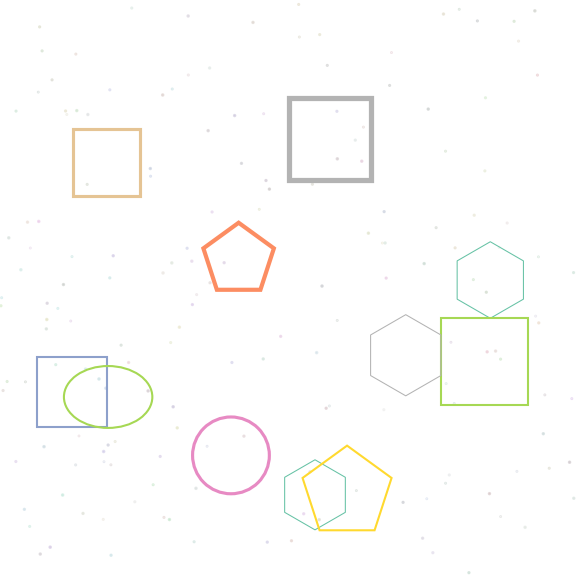[{"shape": "hexagon", "thickness": 0.5, "radius": 0.33, "center": [0.849, 0.514]}, {"shape": "hexagon", "thickness": 0.5, "radius": 0.3, "center": [0.545, 0.142]}, {"shape": "pentagon", "thickness": 2, "radius": 0.32, "center": [0.413, 0.549]}, {"shape": "square", "thickness": 1, "radius": 0.3, "center": [0.125, 0.32]}, {"shape": "circle", "thickness": 1.5, "radius": 0.33, "center": [0.4, 0.211]}, {"shape": "square", "thickness": 1, "radius": 0.38, "center": [0.839, 0.373]}, {"shape": "oval", "thickness": 1, "radius": 0.38, "center": [0.187, 0.312]}, {"shape": "pentagon", "thickness": 1, "radius": 0.41, "center": [0.601, 0.146]}, {"shape": "square", "thickness": 1.5, "radius": 0.29, "center": [0.185, 0.718]}, {"shape": "square", "thickness": 2.5, "radius": 0.36, "center": [0.571, 0.759]}, {"shape": "hexagon", "thickness": 0.5, "radius": 0.35, "center": [0.703, 0.384]}]